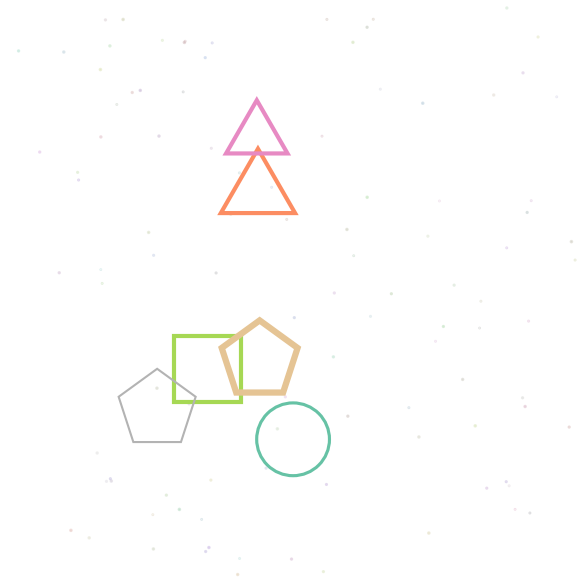[{"shape": "circle", "thickness": 1.5, "radius": 0.32, "center": [0.507, 0.238]}, {"shape": "triangle", "thickness": 2, "radius": 0.37, "center": [0.447, 0.667]}, {"shape": "triangle", "thickness": 2, "radius": 0.31, "center": [0.445, 0.764]}, {"shape": "square", "thickness": 2, "radius": 0.29, "center": [0.359, 0.36]}, {"shape": "pentagon", "thickness": 3, "radius": 0.35, "center": [0.45, 0.375]}, {"shape": "pentagon", "thickness": 1, "radius": 0.35, "center": [0.272, 0.29]}]